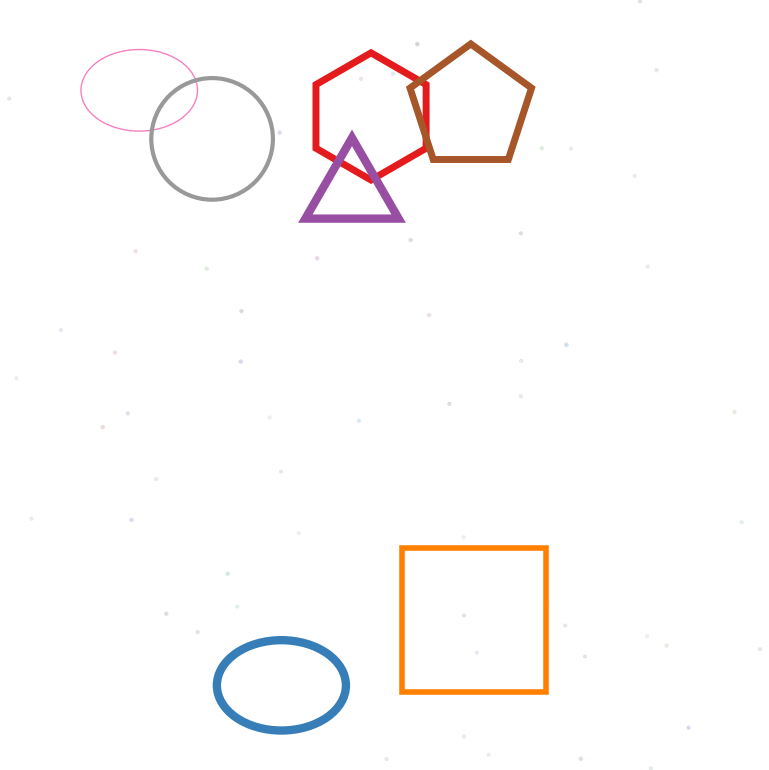[{"shape": "hexagon", "thickness": 2.5, "radius": 0.41, "center": [0.482, 0.849]}, {"shape": "oval", "thickness": 3, "radius": 0.42, "center": [0.365, 0.11]}, {"shape": "triangle", "thickness": 3, "radius": 0.35, "center": [0.457, 0.751]}, {"shape": "square", "thickness": 2, "radius": 0.47, "center": [0.616, 0.195]}, {"shape": "pentagon", "thickness": 2.5, "radius": 0.41, "center": [0.611, 0.86]}, {"shape": "oval", "thickness": 0.5, "radius": 0.38, "center": [0.181, 0.883]}, {"shape": "circle", "thickness": 1.5, "radius": 0.39, "center": [0.275, 0.82]}]